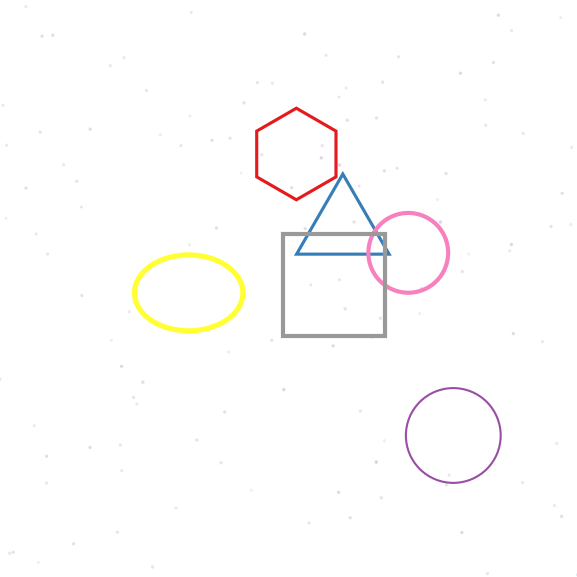[{"shape": "hexagon", "thickness": 1.5, "radius": 0.4, "center": [0.513, 0.732]}, {"shape": "triangle", "thickness": 1.5, "radius": 0.46, "center": [0.594, 0.605]}, {"shape": "circle", "thickness": 1, "radius": 0.41, "center": [0.785, 0.245]}, {"shape": "oval", "thickness": 2.5, "radius": 0.47, "center": [0.327, 0.492]}, {"shape": "circle", "thickness": 2, "radius": 0.35, "center": [0.707, 0.561]}, {"shape": "square", "thickness": 2, "radius": 0.44, "center": [0.578, 0.506]}]